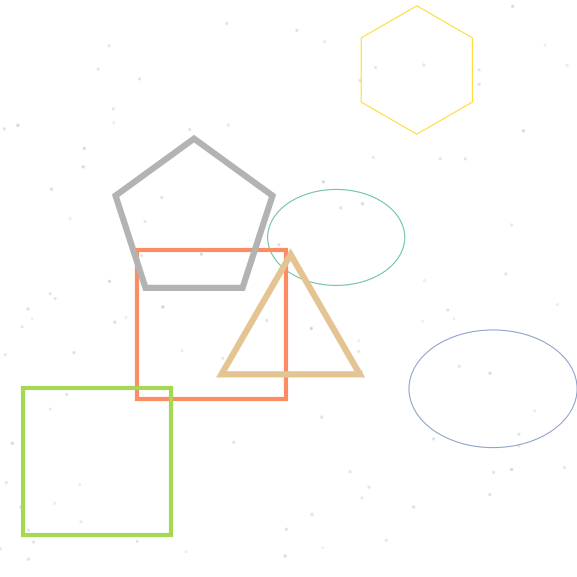[{"shape": "oval", "thickness": 0.5, "radius": 0.59, "center": [0.582, 0.588]}, {"shape": "square", "thickness": 2, "radius": 0.64, "center": [0.366, 0.437]}, {"shape": "oval", "thickness": 0.5, "radius": 0.73, "center": [0.854, 0.326]}, {"shape": "square", "thickness": 2, "radius": 0.64, "center": [0.168, 0.2]}, {"shape": "hexagon", "thickness": 0.5, "radius": 0.56, "center": [0.722, 0.878]}, {"shape": "triangle", "thickness": 3, "radius": 0.69, "center": [0.503, 0.42]}, {"shape": "pentagon", "thickness": 3, "radius": 0.71, "center": [0.336, 0.616]}]